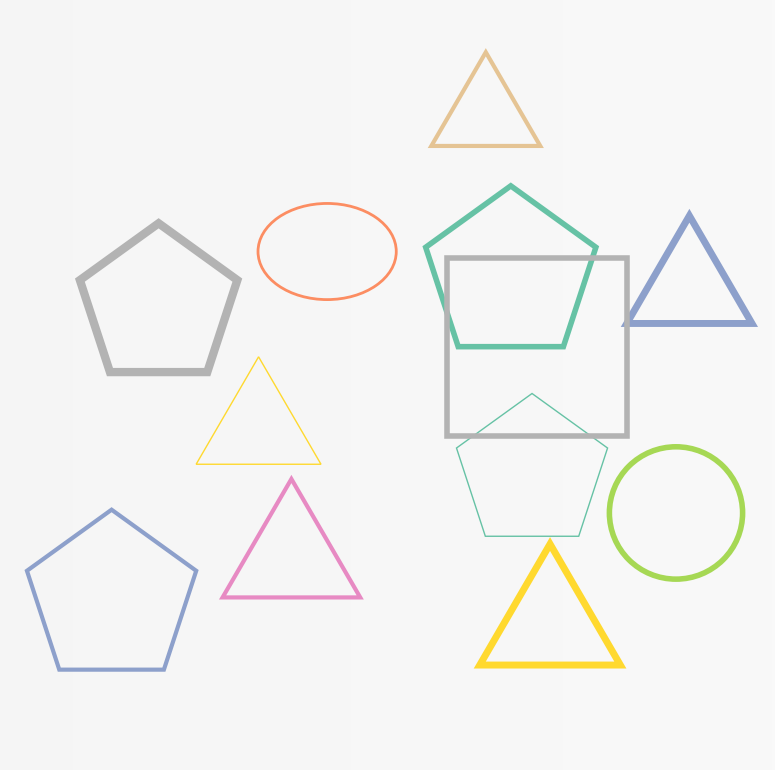[{"shape": "pentagon", "thickness": 0.5, "radius": 0.51, "center": [0.686, 0.386]}, {"shape": "pentagon", "thickness": 2, "radius": 0.58, "center": [0.659, 0.643]}, {"shape": "oval", "thickness": 1, "radius": 0.45, "center": [0.422, 0.673]}, {"shape": "triangle", "thickness": 2.5, "radius": 0.47, "center": [0.89, 0.627]}, {"shape": "pentagon", "thickness": 1.5, "radius": 0.57, "center": [0.144, 0.223]}, {"shape": "triangle", "thickness": 1.5, "radius": 0.51, "center": [0.376, 0.275]}, {"shape": "circle", "thickness": 2, "radius": 0.43, "center": [0.872, 0.334]}, {"shape": "triangle", "thickness": 2.5, "radius": 0.52, "center": [0.71, 0.189]}, {"shape": "triangle", "thickness": 0.5, "radius": 0.47, "center": [0.334, 0.444]}, {"shape": "triangle", "thickness": 1.5, "radius": 0.41, "center": [0.627, 0.851]}, {"shape": "pentagon", "thickness": 3, "radius": 0.53, "center": [0.205, 0.603]}, {"shape": "square", "thickness": 2, "radius": 0.58, "center": [0.693, 0.55]}]